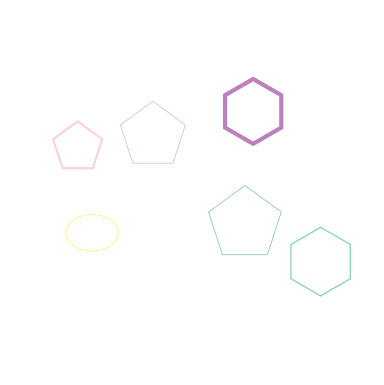[{"shape": "hexagon", "thickness": 1, "radius": 0.45, "center": [0.833, 0.321]}, {"shape": "pentagon", "thickness": 0.5, "radius": 0.44, "center": [0.397, 0.648]}, {"shape": "pentagon", "thickness": 0.5, "radius": 0.5, "center": [0.636, 0.419]}, {"shape": "pentagon", "thickness": 1.5, "radius": 0.34, "center": [0.202, 0.618]}, {"shape": "hexagon", "thickness": 3, "radius": 0.42, "center": [0.658, 0.711]}, {"shape": "oval", "thickness": 0.5, "radius": 0.34, "center": [0.239, 0.395]}]